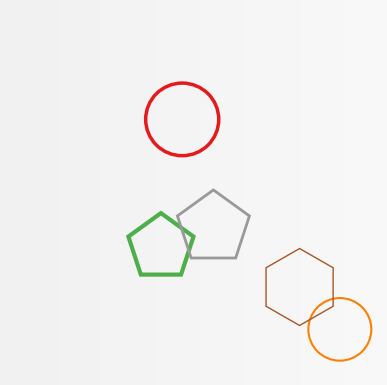[{"shape": "circle", "thickness": 2.5, "radius": 0.47, "center": [0.47, 0.69]}, {"shape": "pentagon", "thickness": 3, "radius": 0.44, "center": [0.415, 0.358]}, {"shape": "circle", "thickness": 1.5, "radius": 0.41, "center": [0.877, 0.145]}, {"shape": "hexagon", "thickness": 1, "radius": 0.5, "center": [0.773, 0.255]}, {"shape": "pentagon", "thickness": 2, "radius": 0.49, "center": [0.551, 0.409]}]